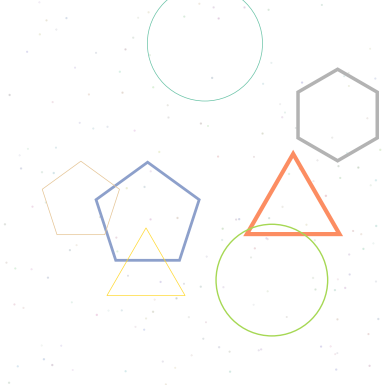[{"shape": "circle", "thickness": 0.5, "radius": 0.75, "center": [0.532, 0.887]}, {"shape": "triangle", "thickness": 3, "radius": 0.69, "center": [0.761, 0.461]}, {"shape": "pentagon", "thickness": 2, "radius": 0.7, "center": [0.383, 0.438]}, {"shape": "circle", "thickness": 1, "radius": 0.72, "center": [0.706, 0.272]}, {"shape": "triangle", "thickness": 0.5, "radius": 0.59, "center": [0.379, 0.291]}, {"shape": "pentagon", "thickness": 0.5, "radius": 0.53, "center": [0.21, 0.476]}, {"shape": "hexagon", "thickness": 2.5, "radius": 0.59, "center": [0.877, 0.701]}]